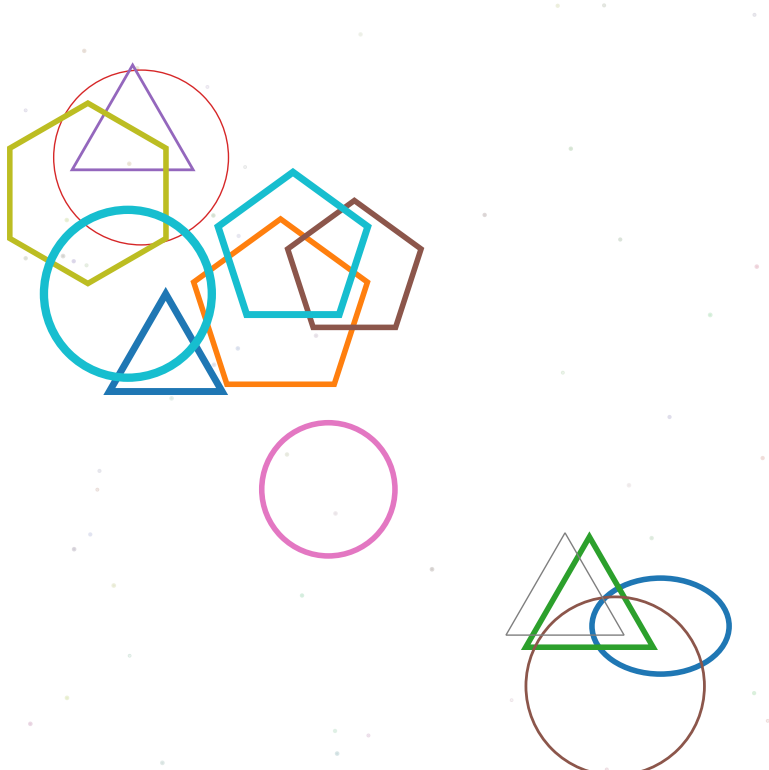[{"shape": "oval", "thickness": 2, "radius": 0.45, "center": [0.858, 0.187]}, {"shape": "triangle", "thickness": 2.5, "radius": 0.42, "center": [0.215, 0.534]}, {"shape": "pentagon", "thickness": 2, "radius": 0.59, "center": [0.364, 0.597]}, {"shape": "triangle", "thickness": 2, "radius": 0.48, "center": [0.765, 0.207]}, {"shape": "circle", "thickness": 0.5, "radius": 0.57, "center": [0.183, 0.795]}, {"shape": "triangle", "thickness": 1, "radius": 0.45, "center": [0.172, 0.825]}, {"shape": "circle", "thickness": 1, "radius": 0.58, "center": [0.799, 0.109]}, {"shape": "pentagon", "thickness": 2, "radius": 0.46, "center": [0.46, 0.649]}, {"shape": "circle", "thickness": 2, "radius": 0.43, "center": [0.426, 0.364]}, {"shape": "triangle", "thickness": 0.5, "radius": 0.44, "center": [0.734, 0.219]}, {"shape": "hexagon", "thickness": 2, "radius": 0.59, "center": [0.114, 0.749]}, {"shape": "circle", "thickness": 3, "radius": 0.55, "center": [0.166, 0.618]}, {"shape": "pentagon", "thickness": 2.5, "radius": 0.51, "center": [0.38, 0.674]}]